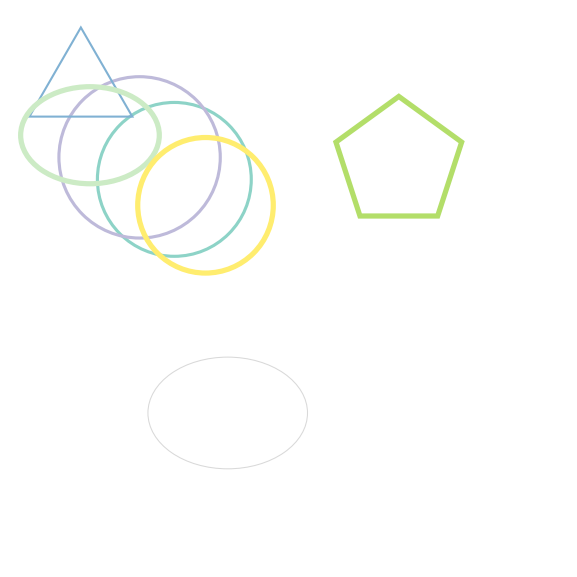[{"shape": "circle", "thickness": 1.5, "radius": 0.67, "center": [0.302, 0.689]}, {"shape": "circle", "thickness": 1.5, "radius": 0.7, "center": [0.242, 0.727]}, {"shape": "triangle", "thickness": 1, "radius": 0.51, "center": [0.14, 0.849]}, {"shape": "pentagon", "thickness": 2.5, "radius": 0.57, "center": [0.691, 0.718]}, {"shape": "oval", "thickness": 0.5, "radius": 0.69, "center": [0.394, 0.284]}, {"shape": "oval", "thickness": 2.5, "radius": 0.6, "center": [0.156, 0.765]}, {"shape": "circle", "thickness": 2.5, "radius": 0.59, "center": [0.356, 0.644]}]